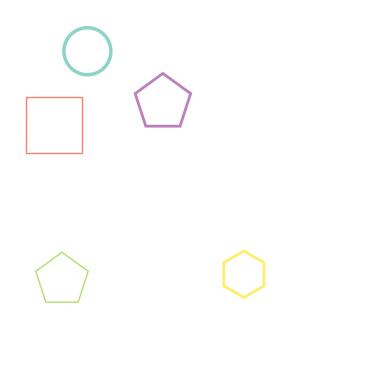[{"shape": "circle", "thickness": 2.5, "radius": 0.31, "center": [0.227, 0.867]}, {"shape": "square", "thickness": 1, "radius": 0.36, "center": [0.139, 0.676]}, {"shape": "pentagon", "thickness": 1, "radius": 0.36, "center": [0.161, 0.273]}, {"shape": "pentagon", "thickness": 2, "radius": 0.38, "center": [0.423, 0.734]}, {"shape": "hexagon", "thickness": 2, "radius": 0.3, "center": [0.633, 0.288]}]